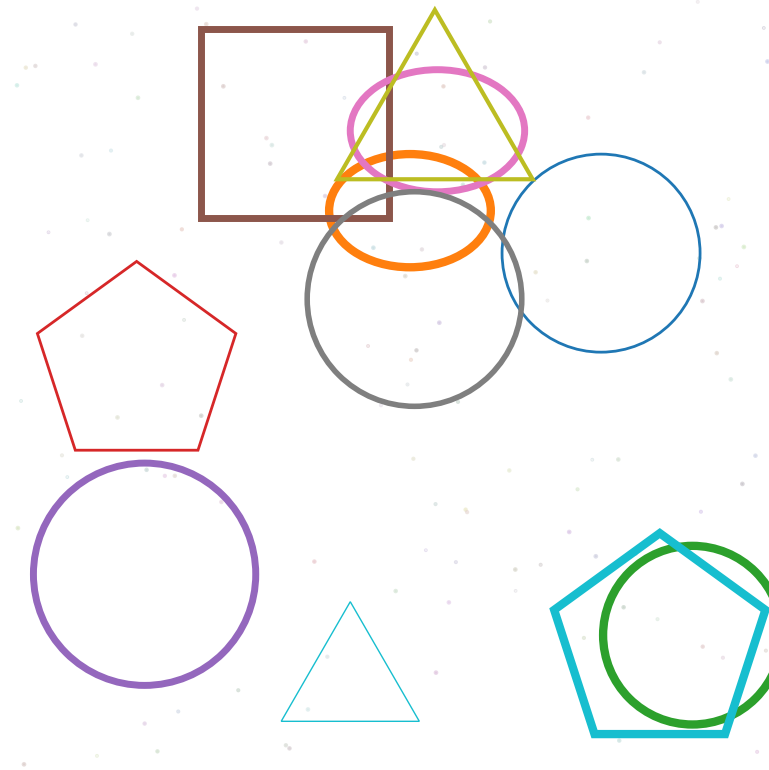[{"shape": "circle", "thickness": 1, "radius": 0.64, "center": [0.781, 0.671]}, {"shape": "oval", "thickness": 3, "radius": 0.53, "center": [0.532, 0.726]}, {"shape": "circle", "thickness": 3, "radius": 0.58, "center": [0.899, 0.175]}, {"shape": "pentagon", "thickness": 1, "radius": 0.68, "center": [0.177, 0.525]}, {"shape": "circle", "thickness": 2.5, "radius": 0.72, "center": [0.188, 0.254]}, {"shape": "square", "thickness": 2.5, "radius": 0.61, "center": [0.383, 0.84]}, {"shape": "oval", "thickness": 2.5, "radius": 0.57, "center": [0.568, 0.83]}, {"shape": "circle", "thickness": 2, "radius": 0.7, "center": [0.538, 0.612]}, {"shape": "triangle", "thickness": 1.5, "radius": 0.73, "center": [0.565, 0.841]}, {"shape": "pentagon", "thickness": 3, "radius": 0.72, "center": [0.857, 0.163]}, {"shape": "triangle", "thickness": 0.5, "radius": 0.52, "center": [0.455, 0.115]}]